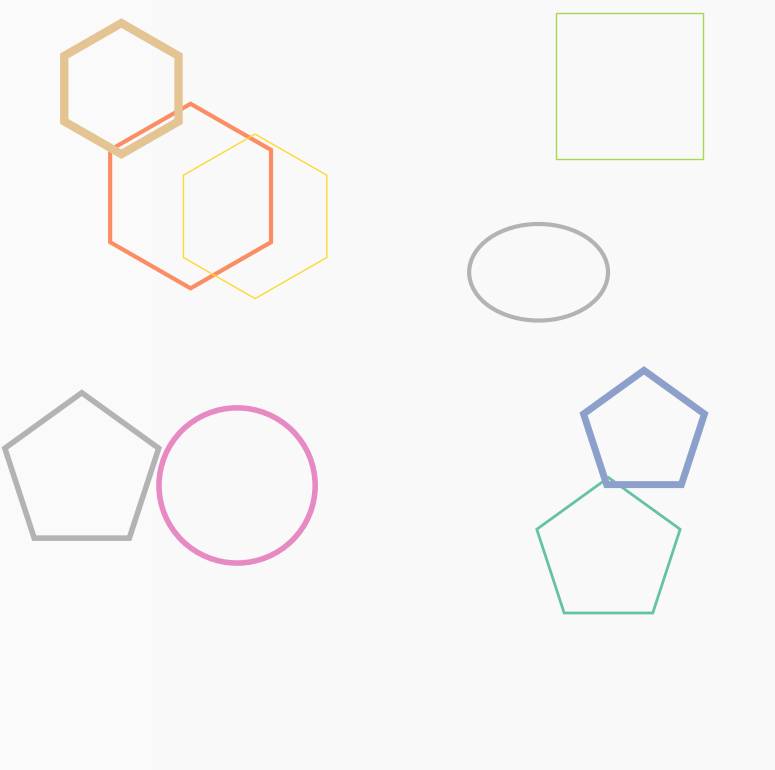[{"shape": "pentagon", "thickness": 1, "radius": 0.49, "center": [0.785, 0.283]}, {"shape": "hexagon", "thickness": 1.5, "radius": 0.6, "center": [0.246, 0.745]}, {"shape": "pentagon", "thickness": 2.5, "radius": 0.41, "center": [0.831, 0.437]}, {"shape": "circle", "thickness": 2, "radius": 0.5, "center": [0.306, 0.37]}, {"shape": "square", "thickness": 0.5, "radius": 0.47, "center": [0.812, 0.889]}, {"shape": "hexagon", "thickness": 0.5, "radius": 0.53, "center": [0.329, 0.719]}, {"shape": "hexagon", "thickness": 3, "radius": 0.43, "center": [0.157, 0.885]}, {"shape": "pentagon", "thickness": 2, "radius": 0.52, "center": [0.106, 0.386]}, {"shape": "oval", "thickness": 1.5, "radius": 0.45, "center": [0.695, 0.646]}]